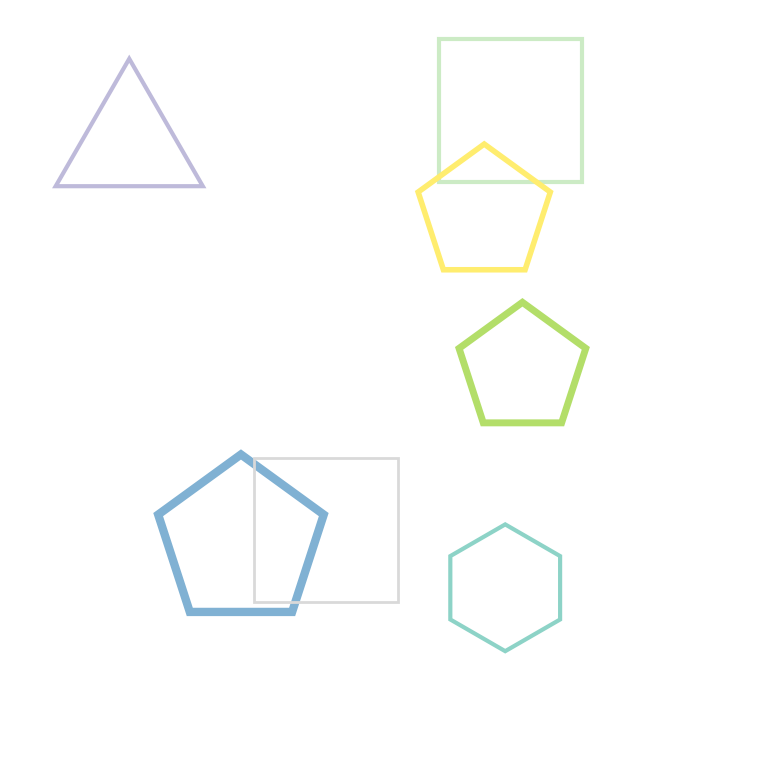[{"shape": "hexagon", "thickness": 1.5, "radius": 0.41, "center": [0.656, 0.237]}, {"shape": "triangle", "thickness": 1.5, "radius": 0.55, "center": [0.168, 0.813]}, {"shape": "pentagon", "thickness": 3, "radius": 0.57, "center": [0.313, 0.297]}, {"shape": "pentagon", "thickness": 2.5, "radius": 0.43, "center": [0.678, 0.521]}, {"shape": "square", "thickness": 1, "radius": 0.47, "center": [0.423, 0.312]}, {"shape": "square", "thickness": 1.5, "radius": 0.46, "center": [0.663, 0.856]}, {"shape": "pentagon", "thickness": 2, "radius": 0.45, "center": [0.629, 0.723]}]